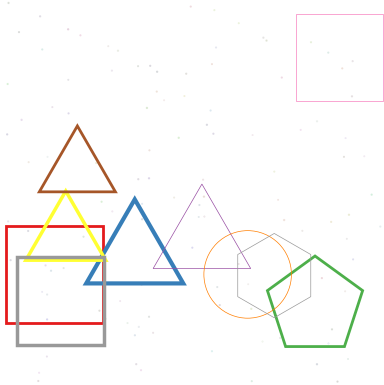[{"shape": "square", "thickness": 2, "radius": 0.63, "center": [0.142, 0.287]}, {"shape": "triangle", "thickness": 3, "radius": 0.73, "center": [0.35, 0.337]}, {"shape": "pentagon", "thickness": 2, "radius": 0.65, "center": [0.818, 0.205]}, {"shape": "triangle", "thickness": 0.5, "radius": 0.73, "center": [0.524, 0.376]}, {"shape": "circle", "thickness": 0.5, "radius": 0.57, "center": [0.643, 0.287]}, {"shape": "triangle", "thickness": 2.5, "radius": 0.6, "center": [0.171, 0.384]}, {"shape": "triangle", "thickness": 2, "radius": 0.57, "center": [0.201, 0.559]}, {"shape": "square", "thickness": 0.5, "radius": 0.57, "center": [0.881, 0.85]}, {"shape": "hexagon", "thickness": 0.5, "radius": 0.55, "center": [0.712, 0.284]}, {"shape": "square", "thickness": 2.5, "radius": 0.57, "center": [0.157, 0.218]}]